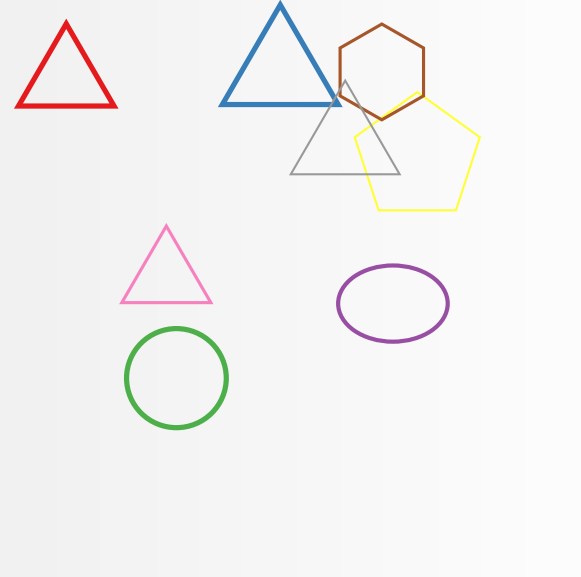[{"shape": "triangle", "thickness": 2.5, "radius": 0.47, "center": [0.114, 0.863]}, {"shape": "triangle", "thickness": 2.5, "radius": 0.58, "center": [0.482, 0.876]}, {"shape": "circle", "thickness": 2.5, "radius": 0.43, "center": [0.304, 0.344]}, {"shape": "oval", "thickness": 2, "radius": 0.47, "center": [0.676, 0.473]}, {"shape": "pentagon", "thickness": 1, "radius": 0.57, "center": [0.718, 0.726]}, {"shape": "hexagon", "thickness": 1.5, "radius": 0.41, "center": [0.657, 0.875]}, {"shape": "triangle", "thickness": 1.5, "radius": 0.44, "center": [0.286, 0.519]}, {"shape": "triangle", "thickness": 1, "radius": 0.54, "center": [0.594, 0.751]}]